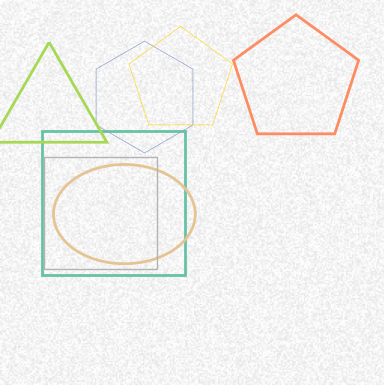[{"shape": "square", "thickness": 2, "radius": 0.93, "center": [0.295, 0.473]}, {"shape": "pentagon", "thickness": 2, "radius": 0.85, "center": [0.769, 0.791]}, {"shape": "hexagon", "thickness": 0.5, "radius": 0.73, "center": [0.375, 0.748]}, {"shape": "triangle", "thickness": 2, "radius": 0.87, "center": [0.128, 0.717]}, {"shape": "pentagon", "thickness": 0.5, "radius": 0.71, "center": [0.469, 0.79]}, {"shape": "oval", "thickness": 2, "radius": 0.92, "center": [0.323, 0.444]}, {"shape": "square", "thickness": 1, "radius": 0.73, "center": [0.261, 0.447]}]